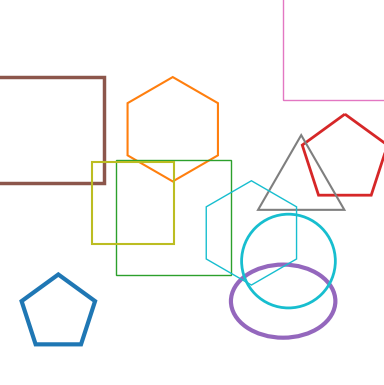[{"shape": "pentagon", "thickness": 3, "radius": 0.5, "center": [0.151, 0.187]}, {"shape": "hexagon", "thickness": 1.5, "radius": 0.68, "center": [0.449, 0.664]}, {"shape": "square", "thickness": 1, "radius": 0.75, "center": [0.45, 0.434]}, {"shape": "pentagon", "thickness": 2, "radius": 0.58, "center": [0.896, 0.587]}, {"shape": "oval", "thickness": 3, "radius": 0.68, "center": [0.735, 0.218]}, {"shape": "square", "thickness": 2.5, "radius": 0.69, "center": [0.133, 0.662]}, {"shape": "square", "thickness": 1, "radius": 0.74, "center": [0.883, 0.89]}, {"shape": "triangle", "thickness": 1.5, "radius": 0.65, "center": [0.782, 0.52]}, {"shape": "square", "thickness": 1.5, "radius": 0.54, "center": [0.345, 0.473]}, {"shape": "circle", "thickness": 2, "radius": 0.61, "center": [0.749, 0.322]}, {"shape": "hexagon", "thickness": 1, "radius": 0.68, "center": [0.653, 0.395]}]